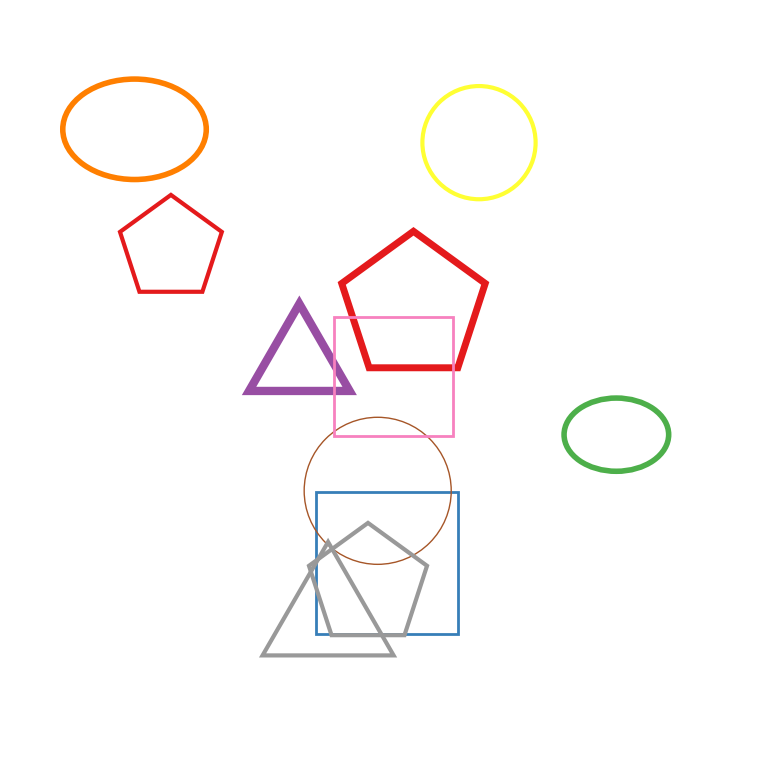[{"shape": "pentagon", "thickness": 1.5, "radius": 0.35, "center": [0.222, 0.677]}, {"shape": "pentagon", "thickness": 2.5, "radius": 0.49, "center": [0.537, 0.602]}, {"shape": "square", "thickness": 1, "radius": 0.46, "center": [0.502, 0.269]}, {"shape": "oval", "thickness": 2, "radius": 0.34, "center": [0.8, 0.435]}, {"shape": "triangle", "thickness": 3, "radius": 0.38, "center": [0.389, 0.53]}, {"shape": "oval", "thickness": 2, "radius": 0.47, "center": [0.175, 0.832]}, {"shape": "circle", "thickness": 1.5, "radius": 0.37, "center": [0.622, 0.815]}, {"shape": "circle", "thickness": 0.5, "radius": 0.48, "center": [0.491, 0.363]}, {"shape": "square", "thickness": 1, "radius": 0.39, "center": [0.511, 0.511]}, {"shape": "pentagon", "thickness": 1.5, "radius": 0.4, "center": [0.478, 0.24]}, {"shape": "triangle", "thickness": 1.5, "radius": 0.49, "center": [0.426, 0.198]}]